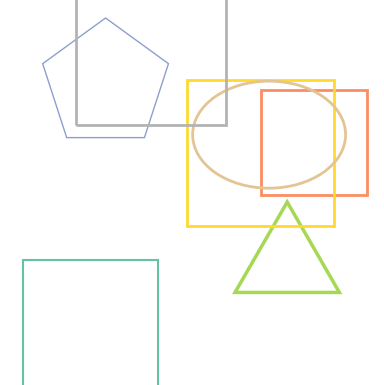[{"shape": "square", "thickness": 1.5, "radius": 0.88, "center": [0.235, 0.148]}, {"shape": "square", "thickness": 2, "radius": 0.69, "center": [0.816, 0.629]}, {"shape": "pentagon", "thickness": 1, "radius": 0.86, "center": [0.274, 0.782]}, {"shape": "triangle", "thickness": 2.5, "radius": 0.78, "center": [0.746, 0.319]}, {"shape": "square", "thickness": 2, "radius": 0.95, "center": [0.676, 0.603]}, {"shape": "oval", "thickness": 2, "radius": 0.99, "center": [0.699, 0.65]}, {"shape": "square", "thickness": 2, "radius": 0.98, "center": [0.392, 0.87]}]